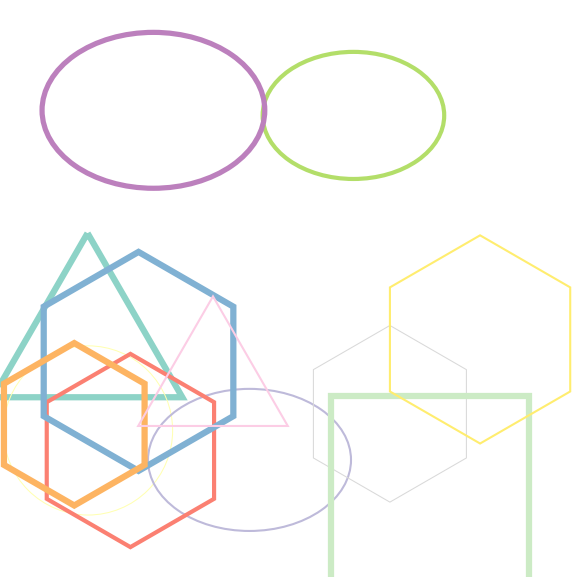[{"shape": "triangle", "thickness": 3, "radius": 0.95, "center": [0.152, 0.406]}, {"shape": "circle", "thickness": 0.5, "radius": 0.73, "center": [0.152, 0.254]}, {"shape": "oval", "thickness": 1, "radius": 0.88, "center": [0.432, 0.203]}, {"shape": "hexagon", "thickness": 2, "radius": 0.84, "center": [0.226, 0.219]}, {"shape": "hexagon", "thickness": 3, "radius": 0.95, "center": [0.24, 0.373]}, {"shape": "hexagon", "thickness": 3, "radius": 0.7, "center": [0.129, 0.264]}, {"shape": "oval", "thickness": 2, "radius": 0.79, "center": [0.612, 0.799]}, {"shape": "triangle", "thickness": 1, "radius": 0.75, "center": [0.369, 0.336]}, {"shape": "hexagon", "thickness": 0.5, "radius": 0.76, "center": [0.675, 0.283]}, {"shape": "oval", "thickness": 2.5, "radius": 0.96, "center": [0.266, 0.808]}, {"shape": "square", "thickness": 3, "radius": 0.86, "center": [0.745, 0.141]}, {"shape": "hexagon", "thickness": 1, "radius": 0.9, "center": [0.831, 0.411]}]